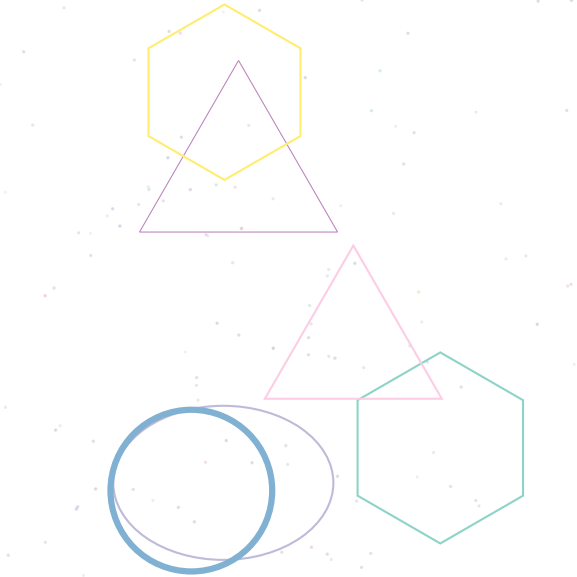[{"shape": "hexagon", "thickness": 1, "radius": 0.83, "center": [0.762, 0.223]}, {"shape": "oval", "thickness": 1, "radius": 0.95, "center": [0.387, 0.163]}, {"shape": "circle", "thickness": 3, "radius": 0.7, "center": [0.331, 0.15]}, {"shape": "triangle", "thickness": 1, "radius": 0.88, "center": [0.612, 0.397]}, {"shape": "triangle", "thickness": 0.5, "radius": 0.99, "center": [0.413, 0.696]}, {"shape": "hexagon", "thickness": 1, "radius": 0.76, "center": [0.389, 0.839]}]